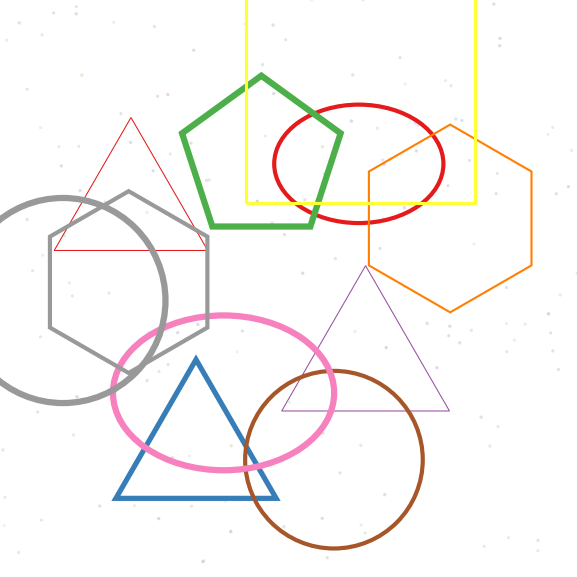[{"shape": "triangle", "thickness": 0.5, "radius": 0.77, "center": [0.227, 0.642]}, {"shape": "oval", "thickness": 2, "radius": 0.73, "center": [0.621, 0.715]}, {"shape": "triangle", "thickness": 2.5, "radius": 0.8, "center": [0.339, 0.216]}, {"shape": "pentagon", "thickness": 3, "radius": 0.72, "center": [0.453, 0.724]}, {"shape": "triangle", "thickness": 0.5, "radius": 0.84, "center": [0.633, 0.371]}, {"shape": "hexagon", "thickness": 1, "radius": 0.81, "center": [0.78, 0.621]}, {"shape": "square", "thickness": 1.5, "radius": 0.99, "center": [0.624, 0.847]}, {"shape": "circle", "thickness": 2, "radius": 0.77, "center": [0.578, 0.203]}, {"shape": "oval", "thickness": 3, "radius": 0.96, "center": [0.387, 0.319]}, {"shape": "hexagon", "thickness": 2, "radius": 0.79, "center": [0.223, 0.511]}, {"shape": "circle", "thickness": 3, "radius": 0.89, "center": [0.109, 0.479]}]